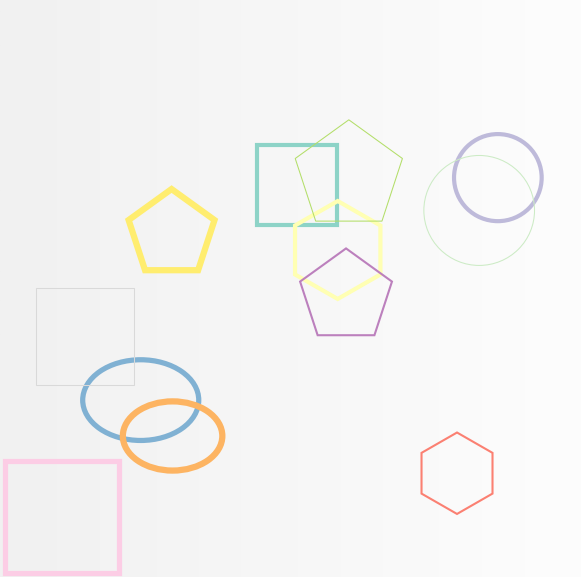[{"shape": "square", "thickness": 2, "radius": 0.35, "center": [0.511, 0.678]}, {"shape": "hexagon", "thickness": 2, "radius": 0.42, "center": [0.581, 0.566]}, {"shape": "circle", "thickness": 2, "radius": 0.38, "center": [0.857, 0.692]}, {"shape": "hexagon", "thickness": 1, "radius": 0.35, "center": [0.786, 0.18]}, {"shape": "oval", "thickness": 2.5, "radius": 0.5, "center": [0.242, 0.306]}, {"shape": "oval", "thickness": 3, "radius": 0.43, "center": [0.297, 0.244]}, {"shape": "pentagon", "thickness": 0.5, "radius": 0.48, "center": [0.6, 0.695]}, {"shape": "square", "thickness": 2.5, "radius": 0.49, "center": [0.107, 0.104]}, {"shape": "square", "thickness": 0.5, "radius": 0.42, "center": [0.147, 0.416]}, {"shape": "pentagon", "thickness": 1, "radius": 0.42, "center": [0.595, 0.486]}, {"shape": "circle", "thickness": 0.5, "radius": 0.48, "center": [0.824, 0.635]}, {"shape": "pentagon", "thickness": 3, "radius": 0.39, "center": [0.295, 0.594]}]